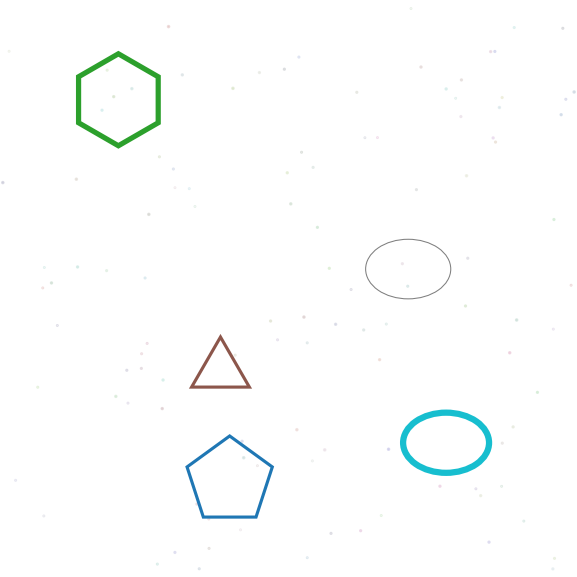[{"shape": "pentagon", "thickness": 1.5, "radius": 0.39, "center": [0.398, 0.167]}, {"shape": "hexagon", "thickness": 2.5, "radius": 0.4, "center": [0.205, 0.826]}, {"shape": "triangle", "thickness": 1.5, "radius": 0.29, "center": [0.382, 0.358]}, {"shape": "oval", "thickness": 0.5, "radius": 0.37, "center": [0.707, 0.533]}, {"shape": "oval", "thickness": 3, "radius": 0.37, "center": [0.772, 0.232]}]